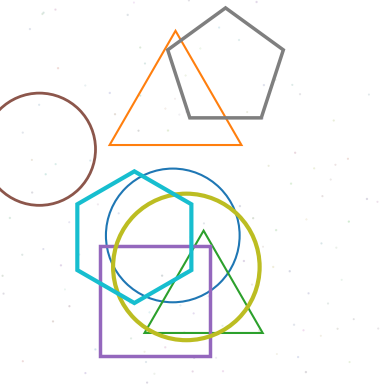[{"shape": "circle", "thickness": 1.5, "radius": 0.87, "center": [0.449, 0.388]}, {"shape": "triangle", "thickness": 1.5, "radius": 0.99, "center": [0.456, 0.722]}, {"shape": "triangle", "thickness": 1.5, "radius": 0.89, "center": [0.529, 0.224]}, {"shape": "square", "thickness": 2.5, "radius": 0.71, "center": [0.404, 0.218]}, {"shape": "circle", "thickness": 2, "radius": 0.73, "center": [0.102, 0.612]}, {"shape": "pentagon", "thickness": 2.5, "radius": 0.79, "center": [0.586, 0.822]}, {"shape": "circle", "thickness": 3, "radius": 0.95, "center": [0.484, 0.307]}, {"shape": "hexagon", "thickness": 3, "radius": 0.86, "center": [0.349, 0.384]}]